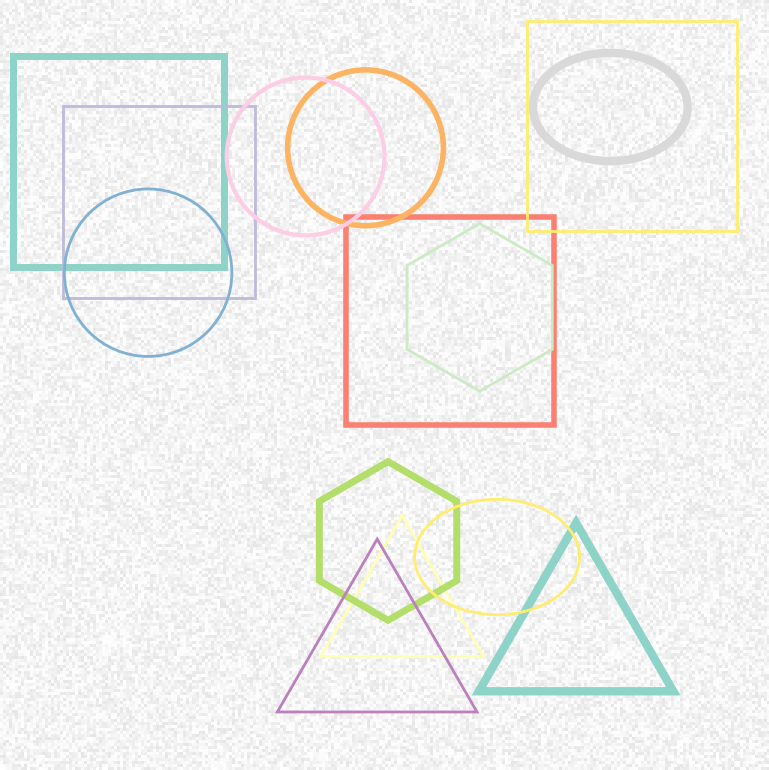[{"shape": "triangle", "thickness": 3, "radius": 0.73, "center": [0.748, 0.175]}, {"shape": "square", "thickness": 2.5, "radius": 0.69, "center": [0.154, 0.79]}, {"shape": "triangle", "thickness": 1, "radius": 0.61, "center": [0.522, 0.208]}, {"shape": "square", "thickness": 1, "radius": 0.62, "center": [0.206, 0.738]}, {"shape": "square", "thickness": 2, "radius": 0.67, "center": [0.584, 0.583]}, {"shape": "circle", "thickness": 1, "radius": 0.54, "center": [0.192, 0.646]}, {"shape": "circle", "thickness": 2, "radius": 0.51, "center": [0.475, 0.808]}, {"shape": "hexagon", "thickness": 2.5, "radius": 0.52, "center": [0.504, 0.297]}, {"shape": "circle", "thickness": 1.5, "radius": 0.51, "center": [0.397, 0.797]}, {"shape": "oval", "thickness": 3, "radius": 0.5, "center": [0.793, 0.861]}, {"shape": "triangle", "thickness": 1, "radius": 0.75, "center": [0.49, 0.15]}, {"shape": "hexagon", "thickness": 1, "radius": 0.54, "center": [0.623, 0.601]}, {"shape": "square", "thickness": 1, "radius": 0.68, "center": [0.82, 0.836]}, {"shape": "oval", "thickness": 1, "radius": 0.54, "center": [0.646, 0.277]}]